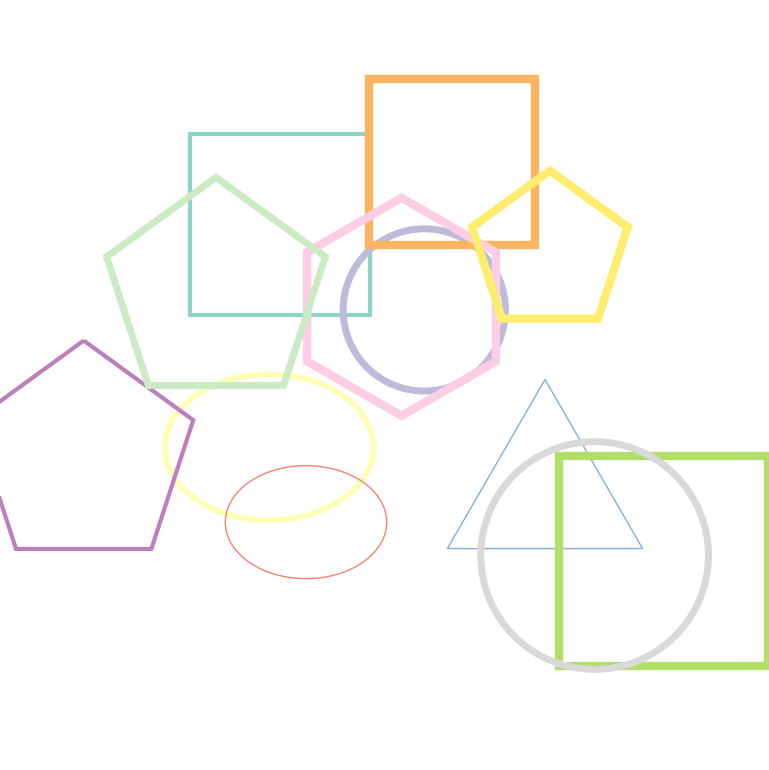[{"shape": "square", "thickness": 1.5, "radius": 0.59, "center": [0.364, 0.708]}, {"shape": "oval", "thickness": 2, "radius": 0.68, "center": [0.35, 0.419]}, {"shape": "circle", "thickness": 2.5, "radius": 0.53, "center": [0.551, 0.598]}, {"shape": "oval", "thickness": 0.5, "radius": 0.52, "center": [0.397, 0.322]}, {"shape": "triangle", "thickness": 0.5, "radius": 0.73, "center": [0.708, 0.361]}, {"shape": "square", "thickness": 3, "radius": 0.54, "center": [0.587, 0.789]}, {"shape": "square", "thickness": 3, "radius": 0.68, "center": [0.861, 0.271]}, {"shape": "hexagon", "thickness": 3, "radius": 0.71, "center": [0.521, 0.602]}, {"shape": "circle", "thickness": 2.5, "radius": 0.74, "center": [0.772, 0.279]}, {"shape": "pentagon", "thickness": 1.5, "radius": 0.75, "center": [0.109, 0.408]}, {"shape": "pentagon", "thickness": 2.5, "radius": 0.75, "center": [0.28, 0.62]}, {"shape": "pentagon", "thickness": 3, "radius": 0.53, "center": [0.714, 0.672]}]